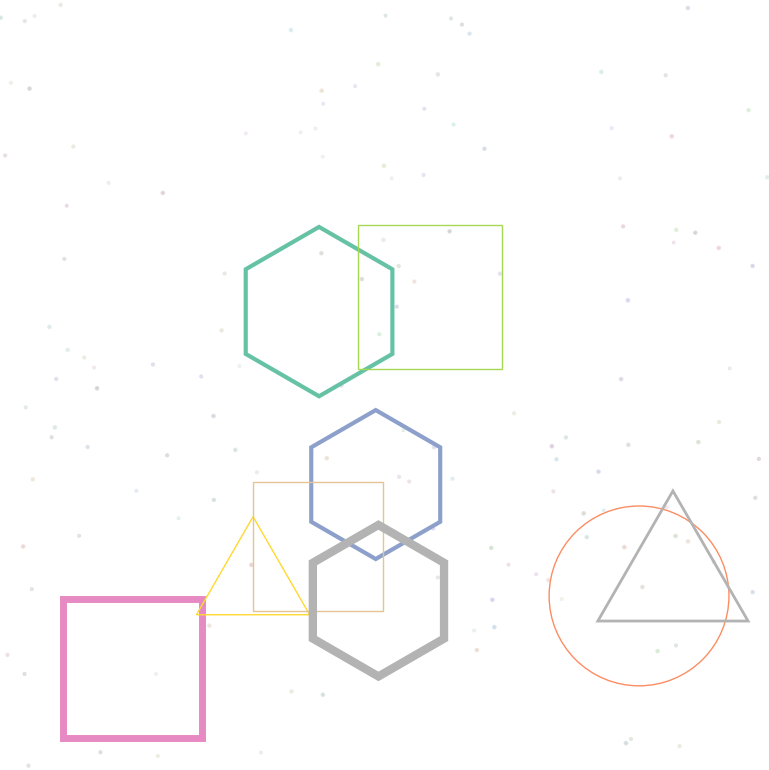[{"shape": "hexagon", "thickness": 1.5, "radius": 0.55, "center": [0.414, 0.595]}, {"shape": "circle", "thickness": 0.5, "radius": 0.58, "center": [0.83, 0.226]}, {"shape": "hexagon", "thickness": 1.5, "radius": 0.48, "center": [0.488, 0.371]}, {"shape": "square", "thickness": 2.5, "radius": 0.45, "center": [0.172, 0.132]}, {"shape": "square", "thickness": 0.5, "radius": 0.47, "center": [0.559, 0.614]}, {"shape": "triangle", "thickness": 0.5, "radius": 0.42, "center": [0.329, 0.244]}, {"shape": "square", "thickness": 0.5, "radius": 0.42, "center": [0.413, 0.29]}, {"shape": "triangle", "thickness": 1, "radius": 0.56, "center": [0.874, 0.25]}, {"shape": "hexagon", "thickness": 3, "radius": 0.49, "center": [0.491, 0.22]}]